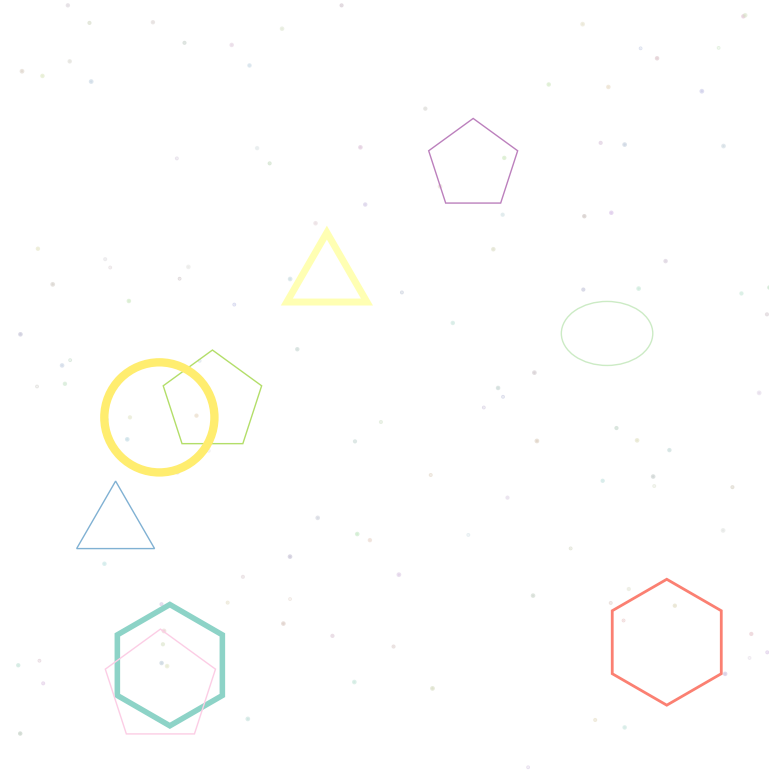[{"shape": "hexagon", "thickness": 2, "radius": 0.39, "center": [0.221, 0.136]}, {"shape": "triangle", "thickness": 2.5, "radius": 0.3, "center": [0.425, 0.638]}, {"shape": "hexagon", "thickness": 1, "radius": 0.41, "center": [0.866, 0.166]}, {"shape": "triangle", "thickness": 0.5, "radius": 0.29, "center": [0.15, 0.317]}, {"shape": "pentagon", "thickness": 0.5, "radius": 0.34, "center": [0.276, 0.478]}, {"shape": "pentagon", "thickness": 0.5, "radius": 0.38, "center": [0.208, 0.108]}, {"shape": "pentagon", "thickness": 0.5, "radius": 0.3, "center": [0.615, 0.785]}, {"shape": "oval", "thickness": 0.5, "radius": 0.3, "center": [0.788, 0.567]}, {"shape": "circle", "thickness": 3, "radius": 0.36, "center": [0.207, 0.458]}]